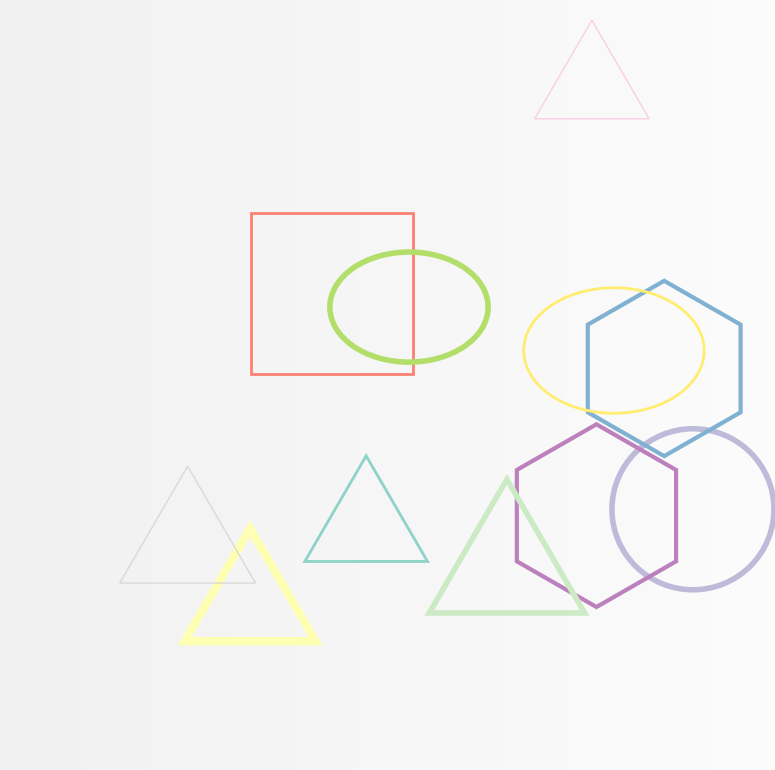[{"shape": "triangle", "thickness": 1, "radius": 0.46, "center": [0.472, 0.317]}, {"shape": "triangle", "thickness": 3, "radius": 0.49, "center": [0.323, 0.216]}, {"shape": "circle", "thickness": 2, "radius": 0.52, "center": [0.894, 0.339]}, {"shape": "square", "thickness": 1, "radius": 0.52, "center": [0.428, 0.619]}, {"shape": "hexagon", "thickness": 1.5, "radius": 0.57, "center": [0.857, 0.521]}, {"shape": "oval", "thickness": 2, "radius": 0.51, "center": [0.528, 0.601]}, {"shape": "triangle", "thickness": 0.5, "radius": 0.43, "center": [0.764, 0.888]}, {"shape": "triangle", "thickness": 0.5, "radius": 0.51, "center": [0.242, 0.293]}, {"shape": "hexagon", "thickness": 1.5, "radius": 0.59, "center": [0.77, 0.33]}, {"shape": "triangle", "thickness": 2, "radius": 0.58, "center": [0.654, 0.262]}, {"shape": "oval", "thickness": 1, "radius": 0.58, "center": [0.792, 0.545]}]